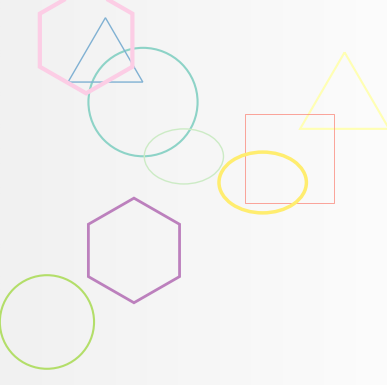[{"shape": "circle", "thickness": 1.5, "radius": 0.7, "center": [0.369, 0.735]}, {"shape": "triangle", "thickness": 1.5, "radius": 0.66, "center": [0.889, 0.732]}, {"shape": "square", "thickness": 0.5, "radius": 0.57, "center": [0.747, 0.588]}, {"shape": "triangle", "thickness": 1, "radius": 0.56, "center": [0.272, 0.843]}, {"shape": "circle", "thickness": 1.5, "radius": 0.61, "center": [0.121, 0.164]}, {"shape": "hexagon", "thickness": 3, "radius": 0.69, "center": [0.222, 0.896]}, {"shape": "hexagon", "thickness": 2, "radius": 0.68, "center": [0.346, 0.35]}, {"shape": "oval", "thickness": 1, "radius": 0.51, "center": [0.475, 0.594]}, {"shape": "oval", "thickness": 2.5, "radius": 0.56, "center": [0.678, 0.526]}]